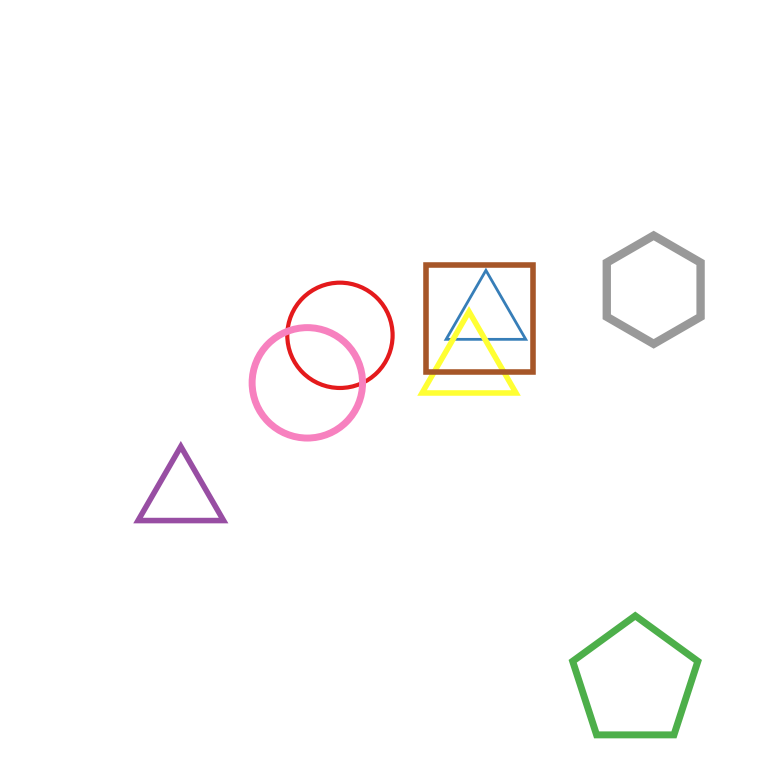[{"shape": "circle", "thickness": 1.5, "radius": 0.34, "center": [0.441, 0.565]}, {"shape": "triangle", "thickness": 1, "radius": 0.3, "center": [0.631, 0.589]}, {"shape": "pentagon", "thickness": 2.5, "radius": 0.43, "center": [0.825, 0.115]}, {"shape": "triangle", "thickness": 2, "radius": 0.32, "center": [0.235, 0.356]}, {"shape": "triangle", "thickness": 2, "radius": 0.35, "center": [0.609, 0.525]}, {"shape": "square", "thickness": 2, "radius": 0.35, "center": [0.622, 0.587]}, {"shape": "circle", "thickness": 2.5, "radius": 0.36, "center": [0.399, 0.503]}, {"shape": "hexagon", "thickness": 3, "radius": 0.35, "center": [0.849, 0.624]}]